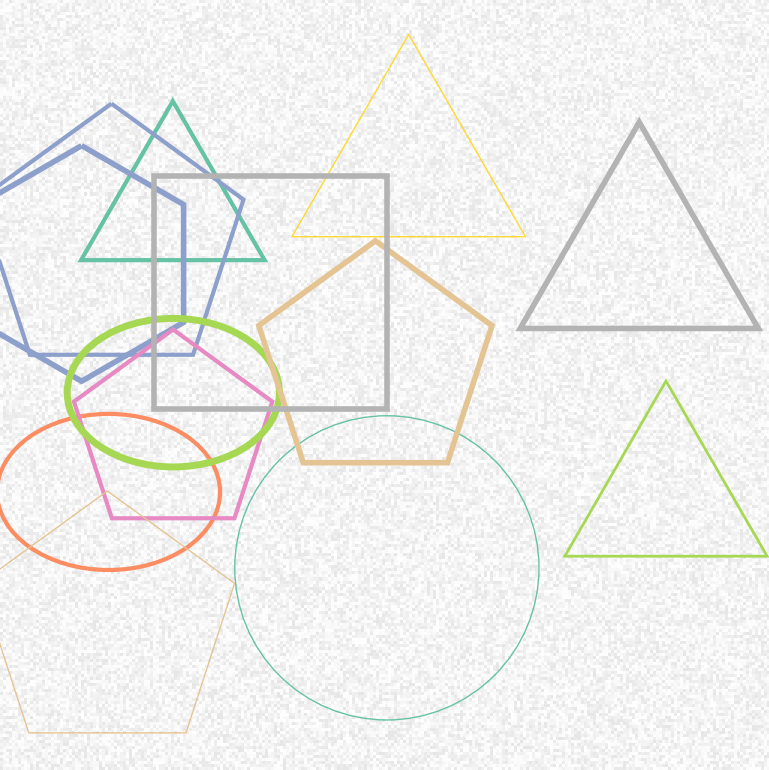[{"shape": "circle", "thickness": 0.5, "radius": 0.99, "center": [0.502, 0.263]}, {"shape": "triangle", "thickness": 1.5, "radius": 0.69, "center": [0.224, 0.731]}, {"shape": "oval", "thickness": 1.5, "radius": 0.72, "center": [0.141, 0.361]}, {"shape": "pentagon", "thickness": 1.5, "radius": 0.9, "center": [0.145, 0.685]}, {"shape": "hexagon", "thickness": 2, "radius": 0.76, "center": [0.106, 0.658]}, {"shape": "pentagon", "thickness": 1.5, "radius": 0.68, "center": [0.225, 0.437]}, {"shape": "triangle", "thickness": 1, "radius": 0.76, "center": [0.865, 0.354]}, {"shape": "oval", "thickness": 2.5, "radius": 0.69, "center": [0.225, 0.49]}, {"shape": "triangle", "thickness": 0.5, "radius": 0.88, "center": [0.531, 0.78]}, {"shape": "pentagon", "thickness": 2, "radius": 0.8, "center": [0.488, 0.528]}, {"shape": "pentagon", "thickness": 0.5, "radius": 0.87, "center": [0.139, 0.189]}, {"shape": "triangle", "thickness": 2, "radius": 0.89, "center": [0.83, 0.663]}, {"shape": "square", "thickness": 2, "radius": 0.76, "center": [0.351, 0.62]}]